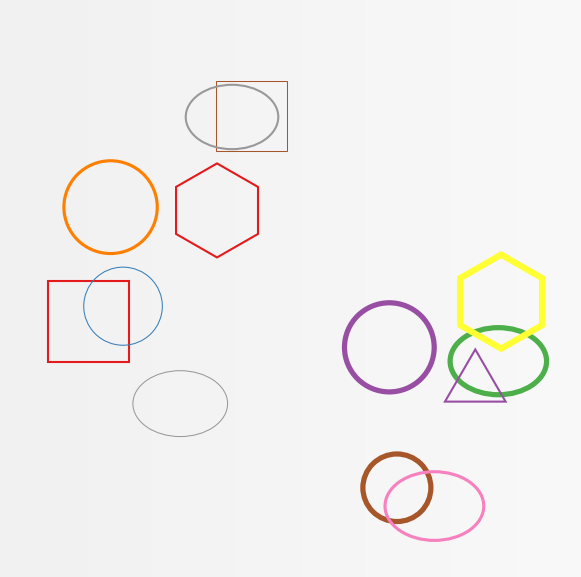[{"shape": "hexagon", "thickness": 1, "radius": 0.41, "center": [0.373, 0.635]}, {"shape": "square", "thickness": 1, "radius": 0.35, "center": [0.152, 0.442]}, {"shape": "circle", "thickness": 0.5, "radius": 0.34, "center": [0.212, 0.469]}, {"shape": "oval", "thickness": 2.5, "radius": 0.41, "center": [0.857, 0.374]}, {"shape": "triangle", "thickness": 1, "radius": 0.3, "center": [0.818, 0.334]}, {"shape": "circle", "thickness": 2.5, "radius": 0.39, "center": [0.67, 0.398]}, {"shape": "circle", "thickness": 1.5, "radius": 0.4, "center": [0.19, 0.64]}, {"shape": "hexagon", "thickness": 3, "radius": 0.41, "center": [0.862, 0.477]}, {"shape": "square", "thickness": 0.5, "radius": 0.3, "center": [0.433, 0.798]}, {"shape": "circle", "thickness": 2.5, "radius": 0.29, "center": [0.683, 0.155]}, {"shape": "oval", "thickness": 1.5, "radius": 0.42, "center": [0.747, 0.123]}, {"shape": "oval", "thickness": 1, "radius": 0.4, "center": [0.399, 0.797]}, {"shape": "oval", "thickness": 0.5, "radius": 0.41, "center": [0.31, 0.3]}]